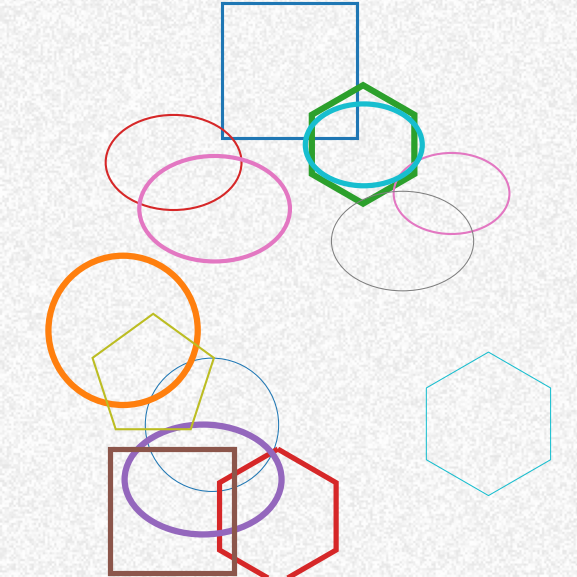[{"shape": "square", "thickness": 1.5, "radius": 0.58, "center": [0.501, 0.877]}, {"shape": "circle", "thickness": 0.5, "radius": 0.58, "center": [0.367, 0.264]}, {"shape": "circle", "thickness": 3, "radius": 0.65, "center": [0.213, 0.427]}, {"shape": "hexagon", "thickness": 3, "radius": 0.51, "center": [0.629, 0.749]}, {"shape": "hexagon", "thickness": 2.5, "radius": 0.58, "center": [0.481, 0.105]}, {"shape": "oval", "thickness": 1, "radius": 0.59, "center": [0.301, 0.718]}, {"shape": "oval", "thickness": 3, "radius": 0.68, "center": [0.352, 0.169]}, {"shape": "square", "thickness": 2.5, "radius": 0.54, "center": [0.298, 0.114]}, {"shape": "oval", "thickness": 1, "radius": 0.5, "center": [0.782, 0.664]}, {"shape": "oval", "thickness": 2, "radius": 0.65, "center": [0.372, 0.638]}, {"shape": "oval", "thickness": 0.5, "radius": 0.62, "center": [0.697, 0.582]}, {"shape": "pentagon", "thickness": 1, "radius": 0.55, "center": [0.265, 0.345]}, {"shape": "hexagon", "thickness": 0.5, "radius": 0.62, "center": [0.846, 0.265]}, {"shape": "oval", "thickness": 2.5, "radius": 0.51, "center": [0.63, 0.748]}]